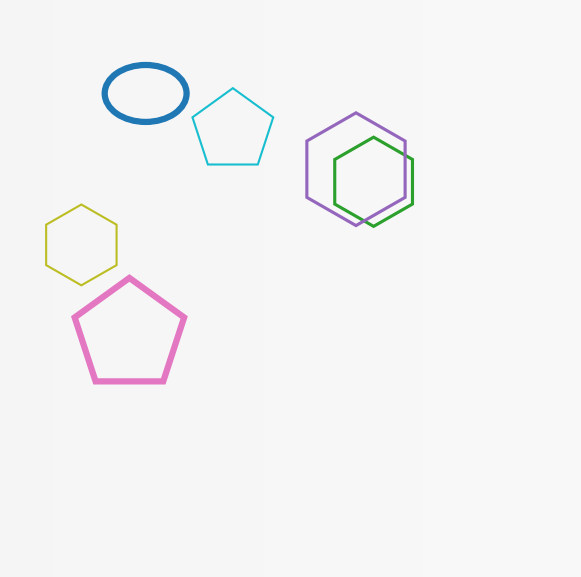[{"shape": "oval", "thickness": 3, "radius": 0.35, "center": [0.251, 0.837]}, {"shape": "hexagon", "thickness": 1.5, "radius": 0.39, "center": [0.643, 0.684]}, {"shape": "hexagon", "thickness": 1.5, "radius": 0.49, "center": [0.612, 0.706]}, {"shape": "pentagon", "thickness": 3, "radius": 0.5, "center": [0.223, 0.419]}, {"shape": "hexagon", "thickness": 1, "radius": 0.35, "center": [0.14, 0.575]}, {"shape": "pentagon", "thickness": 1, "radius": 0.37, "center": [0.401, 0.773]}]